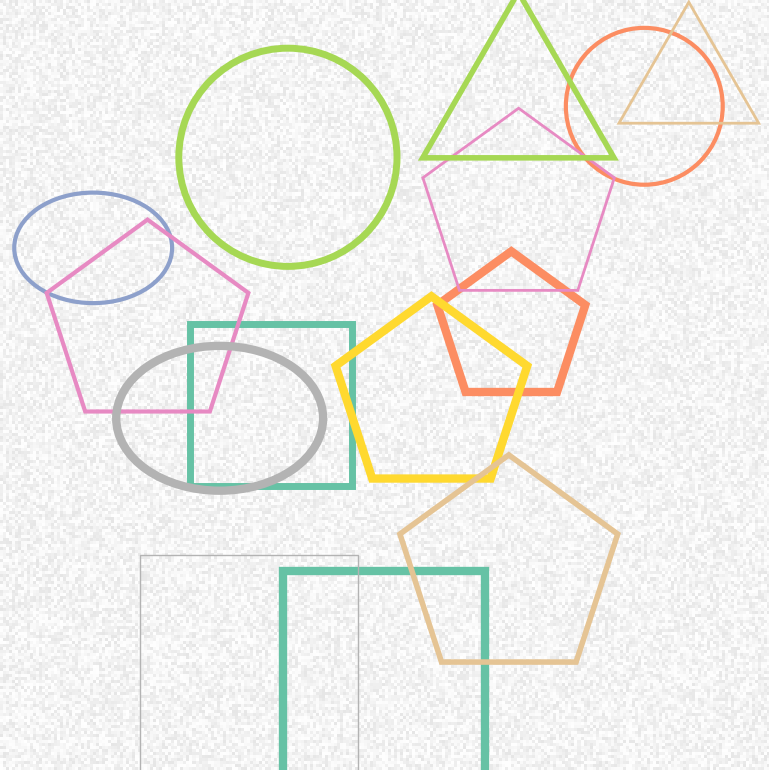[{"shape": "square", "thickness": 2.5, "radius": 0.53, "center": [0.352, 0.474]}, {"shape": "square", "thickness": 3, "radius": 0.66, "center": [0.499, 0.127]}, {"shape": "circle", "thickness": 1.5, "radius": 0.51, "center": [0.837, 0.862]}, {"shape": "pentagon", "thickness": 3, "radius": 0.51, "center": [0.664, 0.573]}, {"shape": "oval", "thickness": 1.5, "radius": 0.51, "center": [0.121, 0.678]}, {"shape": "pentagon", "thickness": 1.5, "radius": 0.69, "center": [0.192, 0.577]}, {"shape": "pentagon", "thickness": 1, "radius": 0.65, "center": [0.674, 0.729]}, {"shape": "triangle", "thickness": 2, "radius": 0.72, "center": [0.673, 0.867]}, {"shape": "circle", "thickness": 2.5, "radius": 0.71, "center": [0.374, 0.796]}, {"shape": "pentagon", "thickness": 3, "radius": 0.65, "center": [0.56, 0.484]}, {"shape": "pentagon", "thickness": 2, "radius": 0.74, "center": [0.661, 0.26]}, {"shape": "triangle", "thickness": 1, "radius": 0.52, "center": [0.895, 0.892]}, {"shape": "oval", "thickness": 3, "radius": 0.67, "center": [0.285, 0.457]}, {"shape": "square", "thickness": 0.5, "radius": 0.71, "center": [0.323, 0.138]}]